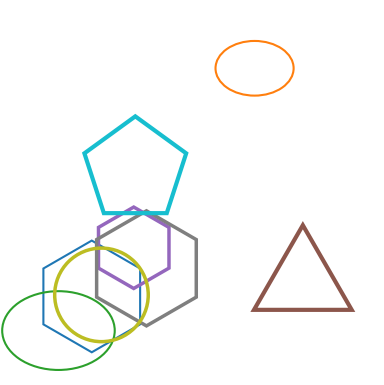[{"shape": "hexagon", "thickness": 1.5, "radius": 0.73, "center": [0.238, 0.23]}, {"shape": "oval", "thickness": 1.5, "radius": 0.51, "center": [0.661, 0.823]}, {"shape": "oval", "thickness": 1.5, "radius": 0.73, "center": [0.152, 0.141]}, {"shape": "hexagon", "thickness": 2.5, "radius": 0.53, "center": [0.347, 0.356]}, {"shape": "triangle", "thickness": 3, "radius": 0.73, "center": [0.787, 0.268]}, {"shape": "hexagon", "thickness": 2.5, "radius": 0.75, "center": [0.38, 0.303]}, {"shape": "circle", "thickness": 2.5, "radius": 0.61, "center": [0.264, 0.234]}, {"shape": "pentagon", "thickness": 3, "radius": 0.69, "center": [0.351, 0.559]}]